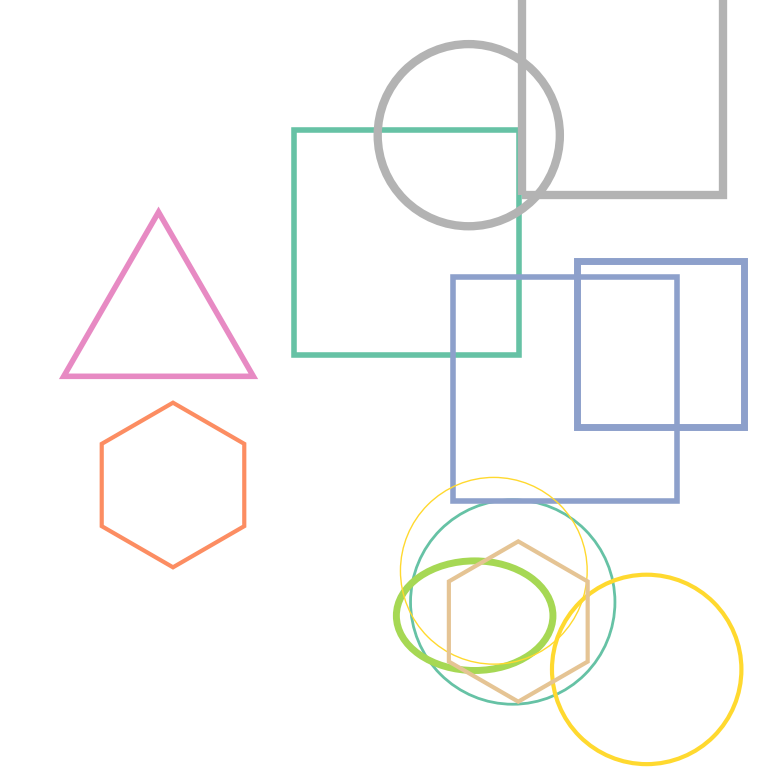[{"shape": "circle", "thickness": 1, "radius": 0.66, "center": [0.666, 0.218]}, {"shape": "square", "thickness": 2, "radius": 0.73, "center": [0.528, 0.685]}, {"shape": "hexagon", "thickness": 1.5, "radius": 0.53, "center": [0.225, 0.37]}, {"shape": "square", "thickness": 2.5, "radius": 0.54, "center": [0.858, 0.553]}, {"shape": "square", "thickness": 2, "radius": 0.73, "center": [0.734, 0.495]}, {"shape": "triangle", "thickness": 2, "radius": 0.71, "center": [0.206, 0.582]}, {"shape": "oval", "thickness": 2.5, "radius": 0.51, "center": [0.616, 0.2]}, {"shape": "circle", "thickness": 0.5, "radius": 0.61, "center": [0.641, 0.259]}, {"shape": "circle", "thickness": 1.5, "radius": 0.62, "center": [0.84, 0.131]}, {"shape": "hexagon", "thickness": 1.5, "radius": 0.52, "center": [0.673, 0.193]}, {"shape": "square", "thickness": 3, "radius": 0.65, "center": [0.808, 0.877]}, {"shape": "circle", "thickness": 3, "radius": 0.59, "center": [0.609, 0.824]}]